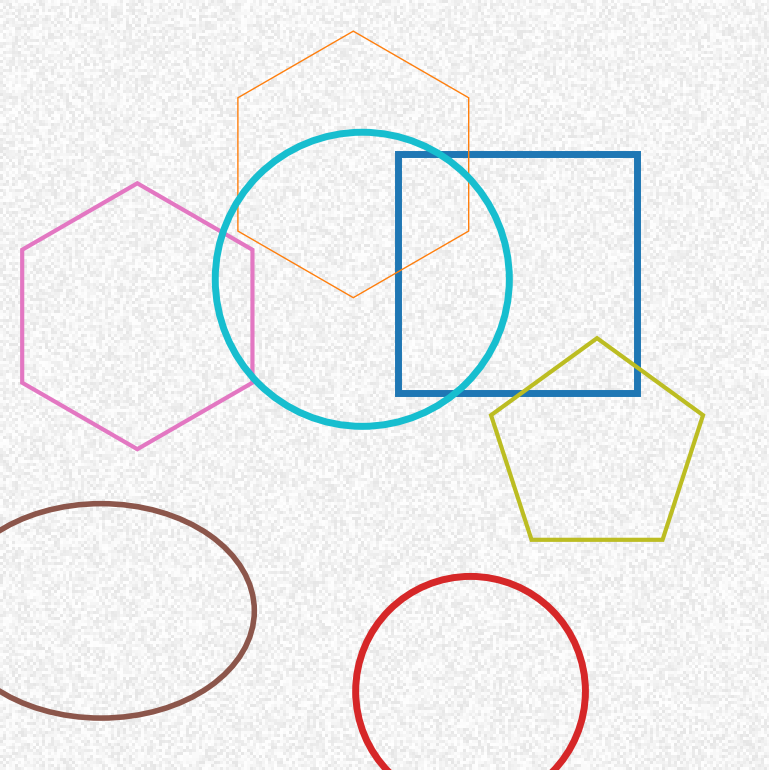[{"shape": "square", "thickness": 2.5, "radius": 0.78, "center": [0.672, 0.645]}, {"shape": "hexagon", "thickness": 0.5, "radius": 0.87, "center": [0.459, 0.786]}, {"shape": "circle", "thickness": 2.5, "radius": 0.75, "center": [0.611, 0.102]}, {"shape": "oval", "thickness": 2, "radius": 0.99, "center": [0.131, 0.207]}, {"shape": "hexagon", "thickness": 1.5, "radius": 0.86, "center": [0.178, 0.589]}, {"shape": "pentagon", "thickness": 1.5, "radius": 0.72, "center": [0.775, 0.416]}, {"shape": "circle", "thickness": 2.5, "radius": 0.95, "center": [0.471, 0.637]}]